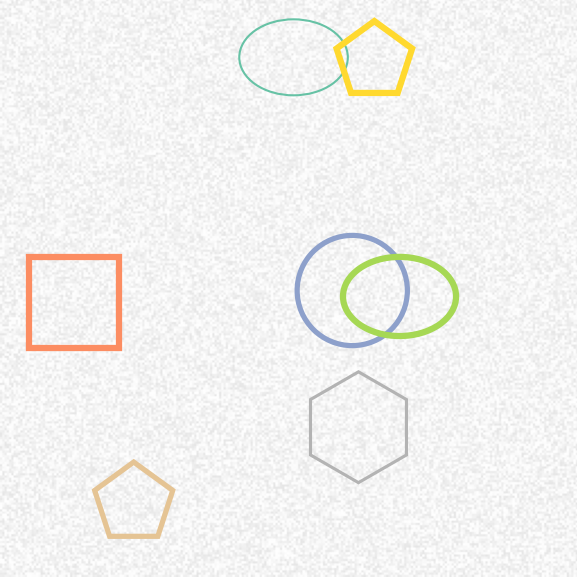[{"shape": "oval", "thickness": 1, "radius": 0.47, "center": [0.508, 0.9]}, {"shape": "square", "thickness": 3, "radius": 0.39, "center": [0.128, 0.475]}, {"shape": "circle", "thickness": 2.5, "radius": 0.48, "center": [0.61, 0.496]}, {"shape": "oval", "thickness": 3, "radius": 0.49, "center": [0.692, 0.486]}, {"shape": "pentagon", "thickness": 3, "radius": 0.34, "center": [0.648, 0.894]}, {"shape": "pentagon", "thickness": 2.5, "radius": 0.36, "center": [0.232, 0.128]}, {"shape": "hexagon", "thickness": 1.5, "radius": 0.48, "center": [0.621, 0.259]}]